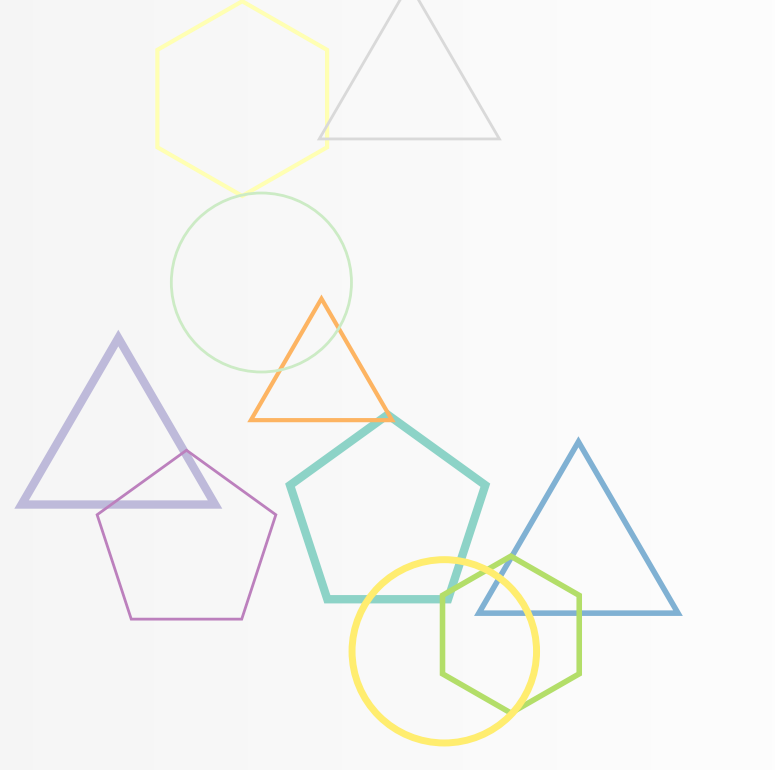[{"shape": "pentagon", "thickness": 3, "radius": 0.66, "center": [0.5, 0.329]}, {"shape": "hexagon", "thickness": 1.5, "radius": 0.63, "center": [0.313, 0.872]}, {"shape": "triangle", "thickness": 3, "radius": 0.72, "center": [0.153, 0.417]}, {"shape": "triangle", "thickness": 2, "radius": 0.74, "center": [0.746, 0.278]}, {"shape": "triangle", "thickness": 1.5, "radius": 0.53, "center": [0.415, 0.507]}, {"shape": "hexagon", "thickness": 2, "radius": 0.51, "center": [0.659, 0.176]}, {"shape": "triangle", "thickness": 1, "radius": 0.67, "center": [0.528, 0.887]}, {"shape": "pentagon", "thickness": 1, "radius": 0.61, "center": [0.241, 0.294]}, {"shape": "circle", "thickness": 1, "radius": 0.58, "center": [0.337, 0.633]}, {"shape": "circle", "thickness": 2.5, "radius": 0.6, "center": [0.573, 0.154]}]